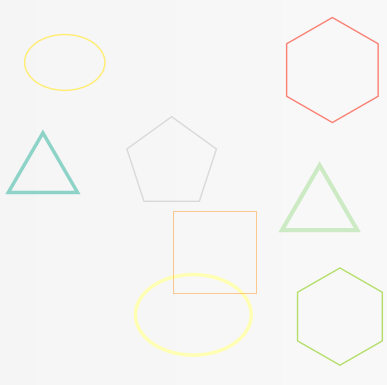[{"shape": "triangle", "thickness": 2.5, "radius": 0.52, "center": [0.111, 0.552]}, {"shape": "oval", "thickness": 2.5, "radius": 0.75, "center": [0.499, 0.182]}, {"shape": "hexagon", "thickness": 1, "radius": 0.68, "center": [0.858, 0.818]}, {"shape": "square", "thickness": 0.5, "radius": 0.54, "center": [0.554, 0.345]}, {"shape": "hexagon", "thickness": 1, "radius": 0.63, "center": [0.877, 0.178]}, {"shape": "pentagon", "thickness": 1, "radius": 0.61, "center": [0.443, 0.575]}, {"shape": "triangle", "thickness": 3, "radius": 0.56, "center": [0.825, 0.458]}, {"shape": "oval", "thickness": 1, "radius": 0.52, "center": [0.167, 0.838]}]